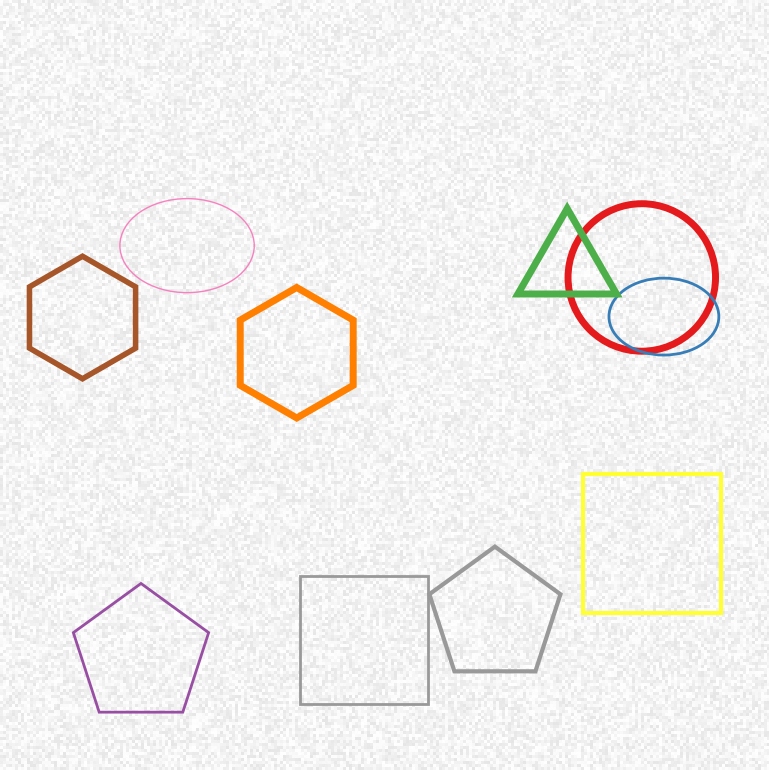[{"shape": "circle", "thickness": 2.5, "radius": 0.48, "center": [0.833, 0.64]}, {"shape": "oval", "thickness": 1, "radius": 0.36, "center": [0.862, 0.589]}, {"shape": "triangle", "thickness": 2.5, "radius": 0.37, "center": [0.737, 0.655]}, {"shape": "pentagon", "thickness": 1, "radius": 0.46, "center": [0.183, 0.15]}, {"shape": "hexagon", "thickness": 2.5, "radius": 0.42, "center": [0.385, 0.542]}, {"shape": "square", "thickness": 1.5, "radius": 0.45, "center": [0.847, 0.294]}, {"shape": "hexagon", "thickness": 2, "radius": 0.4, "center": [0.107, 0.588]}, {"shape": "oval", "thickness": 0.5, "radius": 0.44, "center": [0.243, 0.681]}, {"shape": "pentagon", "thickness": 1.5, "radius": 0.45, "center": [0.643, 0.201]}, {"shape": "square", "thickness": 1, "radius": 0.41, "center": [0.472, 0.169]}]